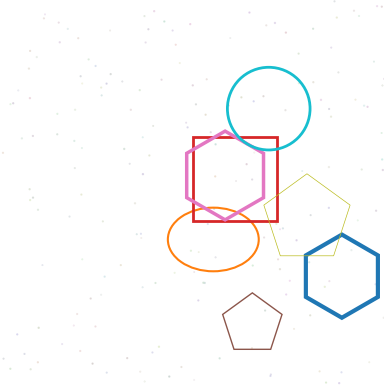[{"shape": "hexagon", "thickness": 3, "radius": 0.54, "center": [0.888, 0.283]}, {"shape": "oval", "thickness": 1.5, "radius": 0.59, "center": [0.554, 0.378]}, {"shape": "square", "thickness": 2, "radius": 0.54, "center": [0.61, 0.535]}, {"shape": "pentagon", "thickness": 1, "radius": 0.41, "center": [0.655, 0.158]}, {"shape": "hexagon", "thickness": 2.5, "radius": 0.58, "center": [0.585, 0.544]}, {"shape": "pentagon", "thickness": 0.5, "radius": 0.59, "center": [0.797, 0.431]}, {"shape": "circle", "thickness": 2, "radius": 0.54, "center": [0.698, 0.718]}]